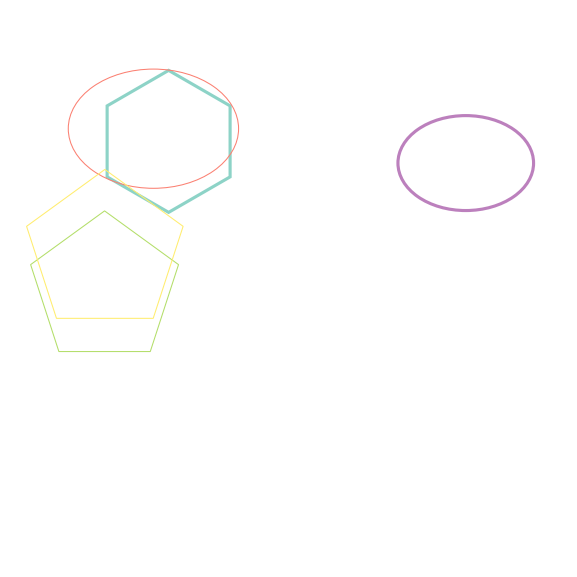[{"shape": "hexagon", "thickness": 1.5, "radius": 0.61, "center": [0.292, 0.754]}, {"shape": "oval", "thickness": 0.5, "radius": 0.74, "center": [0.266, 0.776]}, {"shape": "pentagon", "thickness": 0.5, "radius": 0.67, "center": [0.181, 0.499]}, {"shape": "oval", "thickness": 1.5, "radius": 0.59, "center": [0.807, 0.717]}, {"shape": "pentagon", "thickness": 0.5, "radius": 0.71, "center": [0.182, 0.563]}]